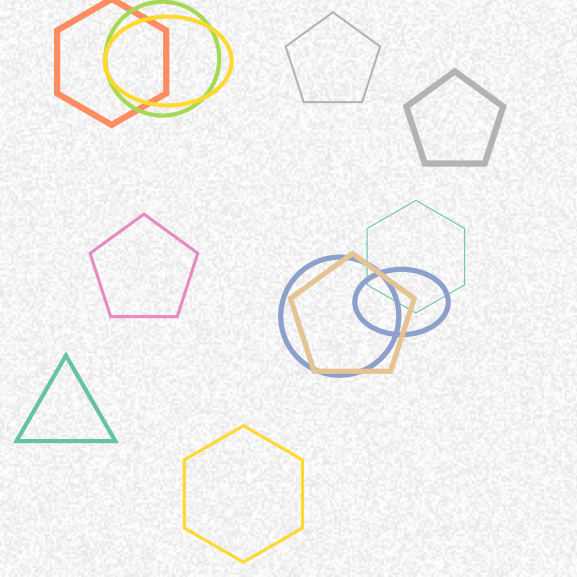[{"shape": "triangle", "thickness": 2, "radius": 0.49, "center": [0.114, 0.285]}, {"shape": "hexagon", "thickness": 0.5, "radius": 0.49, "center": [0.72, 0.555]}, {"shape": "hexagon", "thickness": 3, "radius": 0.55, "center": [0.193, 0.892]}, {"shape": "circle", "thickness": 2.5, "radius": 0.51, "center": [0.588, 0.452]}, {"shape": "oval", "thickness": 2.5, "radius": 0.4, "center": [0.695, 0.476]}, {"shape": "pentagon", "thickness": 1.5, "radius": 0.49, "center": [0.249, 0.53]}, {"shape": "circle", "thickness": 2, "radius": 0.49, "center": [0.281, 0.898]}, {"shape": "hexagon", "thickness": 1.5, "radius": 0.59, "center": [0.422, 0.144]}, {"shape": "oval", "thickness": 2, "radius": 0.55, "center": [0.291, 0.893]}, {"shape": "pentagon", "thickness": 2.5, "radius": 0.56, "center": [0.61, 0.447]}, {"shape": "pentagon", "thickness": 1, "radius": 0.43, "center": [0.576, 0.892]}, {"shape": "pentagon", "thickness": 3, "radius": 0.44, "center": [0.787, 0.787]}]